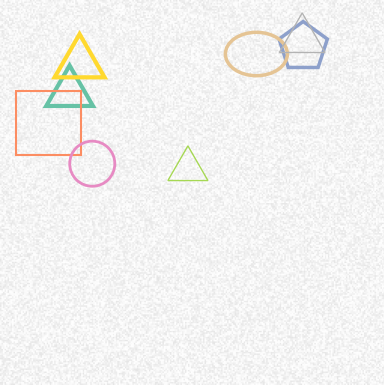[{"shape": "triangle", "thickness": 3, "radius": 0.35, "center": [0.181, 0.76]}, {"shape": "square", "thickness": 1.5, "radius": 0.42, "center": [0.126, 0.681]}, {"shape": "pentagon", "thickness": 2.5, "radius": 0.33, "center": [0.787, 0.878]}, {"shape": "circle", "thickness": 2, "radius": 0.29, "center": [0.24, 0.575]}, {"shape": "triangle", "thickness": 1, "radius": 0.3, "center": [0.488, 0.561]}, {"shape": "triangle", "thickness": 3, "radius": 0.37, "center": [0.207, 0.837]}, {"shape": "oval", "thickness": 2.5, "radius": 0.4, "center": [0.666, 0.86]}, {"shape": "triangle", "thickness": 1, "radius": 0.34, "center": [0.785, 0.898]}]